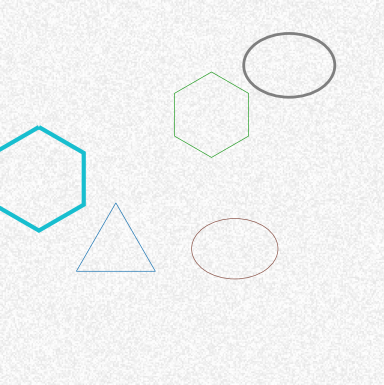[{"shape": "triangle", "thickness": 0.5, "radius": 0.59, "center": [0.301, 0.355]}, {"shape": "hexagon", "thickness": 0.5, "radius": 0.56, "center": [0.549, 0.702]}, {"shape": "oval", "thickness": 0.5, "radius": 0.56, "center": [0.61, 0.354]}, {"shape": "oval", "thickness": 2, "radius": 0.59, "center": [0.751, 0.83]}, {"shape": "hexagon", "thickness": 3, "radius": 0.67, "center": [0.101, 0.536]}]